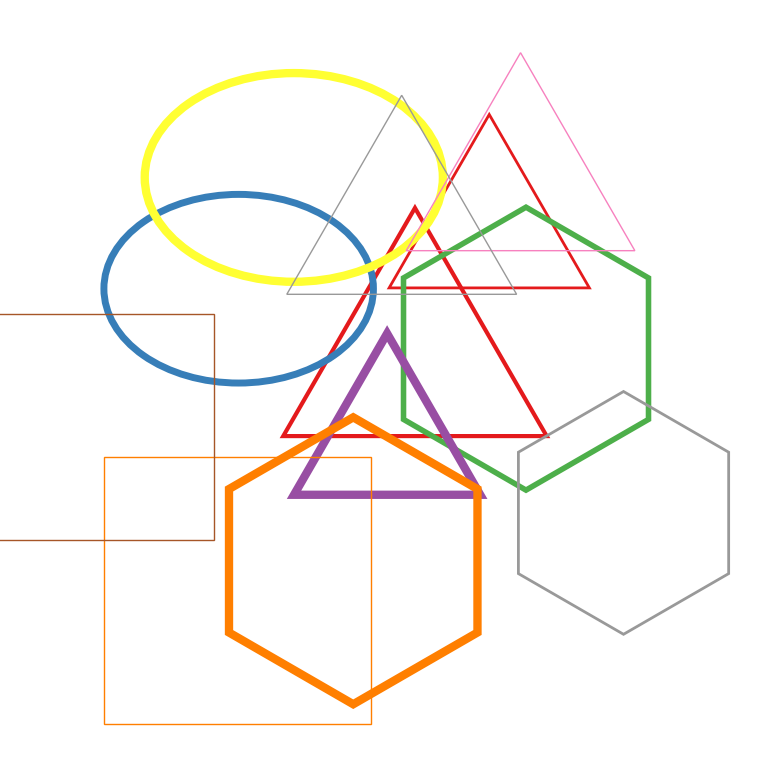[{"shape": "triangle", "thickness": 1, "radius": 0.75, "center": [0.635, 0.701]}, {"shape": "triangle", "thickness": 1.5, "radius": 0.99, "center": [0.539, 0.532]}, {"shape": "oval", "thickness": 2.5, "radius": 0.88, "center": [0.31, 0.625]}, {"shape": "hexagon", "thickness": 2, "radius": 0.92, "center": [0.683, 0.547]}, {"shape": "triangle", "thickness": 3, "radius": 0.7, "center": [0.503, 0.427]}, {"shape": "hexagon", "thickness": 3, "radius": 0.93, "center": [0.459, 0.272]}, {"shape": "square", "thickness": 0.5, "radius": 0.87, "center": [0.308, 0.234]}, {"shape": "oval", "thickness": 3, "radius": 0.97, "center": [0.382, 0.77]}, {"shape": "square", "thickness": 0.5, "radius": 0.73, "center": [0.13, 0.446]}, {"shape": "triangle", "thickness": 0.5, "radius": 0.86, "center": [0.676, 0.76]}, {"shape": "triangle", "thickness": 0.5, "radius": 0.86, "center": [0.522, 0.704]}, {"shape": "hexagon", "thickness": 1, "radius": 0.79, "center": [0.81, 0.334]}]